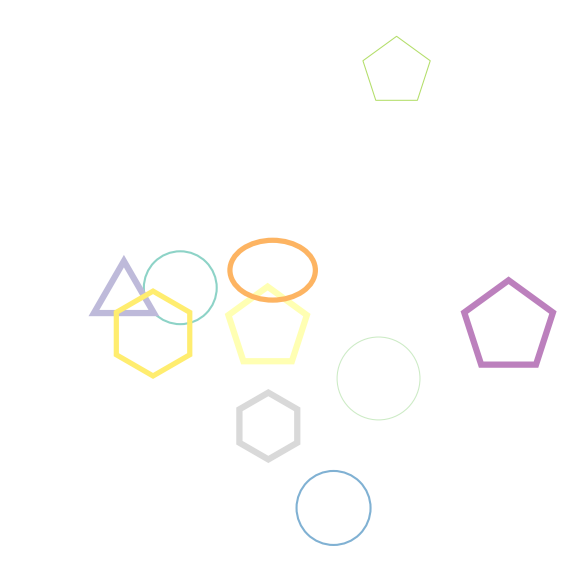[{"shape": "circle", "thickness": 1, "radius": 0.32, "center": [0.312, 0.501]}, {"shape": "pentagon", "thickness": 3, "radius": 0.36, "center": [0.463, 0.431]}, {"shape": "triangle", "thickness": 3, "radius": 0.3, "center": [0.215, 0.487]}, {"shape": "circle", "thickness": 1, "radius": 0.32, "center": [0.578, 0.12]}, {"shape": "oval", "thickness": 2.5, "radius": 0.37, "center": [0.472, 0.531]}, {"shape": "pentagon", "thickness": 0.5, "radius": 0.31, "center": [0.687, 0.875]}, {"shape": "hexagon", "thickness": 3, "radius": 0.29, "center": [0.465, 0.261]}, {"shape": "pentagon", "thickness": 3, "radius": 0.4, "center": [0.881, 0.433]}, {"shape": "circle", "thickness": 0.5, "radius": 0.36, "center": [0.655, 0.344]}, {"shape": "hexagon", "thickness": 2.5, "radius": 0.37, "center": [0.265, 0.422]}]